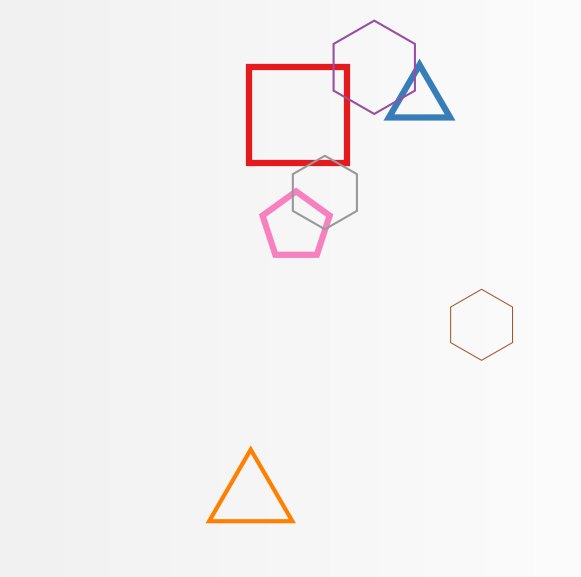[{"shape": "square", "thickness": 3, "radius": 0.42, "center": [0.513, 0.8]}, {"shape": "triangle", "thickness": 3, "radius": 0.3, "center": [0.722, 0.826]}, {"shape": "hexagon", "thickness": 1, "radius": 0.4, "center": [0.644, 0.883]}, {"shape": "triangle", "thickness": 2, "radius": 0.41, "center": [0.431, 0.138]}, {"shape": "hexagon", "thickness": 0.5, "radius": 0.31, "center": [0.829, 0.437]}, {"shape": "pentagon", "thickness": 3, "radius": 0.3, "center": [0.509, 0.607]}, {"shape": "hexagon", "thickness": 1, "radius": 0.32, "center": [0.559, 0.666]}]